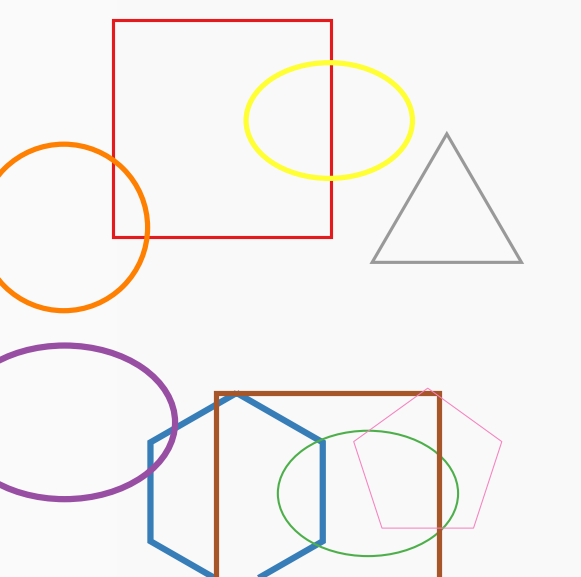[{"shape": "square", "thickness": 1.5, "radius": 0.94, "center": [0.383, 0.777]}, {"shape": "hexagon", "thickness": 3, "radius": 0.86, "center": [0.407, 0.148]}, {"shape": "oval", "thickness": 1, "radius": 0.78, "center": [0.633, 0.145]}, {"shape": "oval", "thickness": 3, "radius": 0.95, "center": [0.111, 0.268]}, {"shape": "circle", "thickness": 2.5, "radius": 0.72, "center": [0.11, 0.605]}, {"shape": "oval", "thickness": 2.5, "radius": 0.72, "center": [0.566, 0.79]}, {"shape": "square", "thickness": 2.5, "radius": 0.96, "center": [0.564, 0.126]}, {"shape": "pentagon", "thickness": 0.5, "radius": 0.67, "center": [0.736, 0.193]}, {"shape": "triangle", "thickness": 1.5, "radius": 0.74, "center": [0.769, 0.619]}]